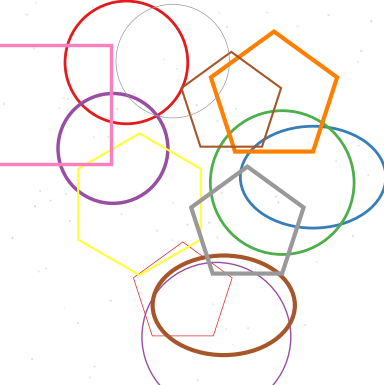[{"shape": "circle", "thickness": 2, "radius": 0.8, "center": [0.328, 0.838]}, {"shape": "pentagon", "thickness": 0.5, "radius": 0.67, "center": [0.475, 0.237]}, {"shape": "oval", "thickness": 2, "radius": 0.94, "center": [0.813, 0.54]}, {"shape": "circle", "thickness": 2, "radius": 0.93, "center": [0.733, 0.526]}, {"shape": "circle", "thickness": 2.5, "radius": 0.71, "center": [0.293, 0.614]}, {"shape": "circle", "thickness": 1, "radius": 0.97, "center": [0.562, 0.125]}, {"shape": "pentagon", "thickness": 3, "radius": 0.86, "center": [0.712, 0.746]}, {"shape": "hexagon", "thickness": 1.5, "radius": 0.92, "center": [0.362, 0.469]}, {"shape": "pentagon", "thickness": 1.5, "radius": 0.68, "center": [0.601, 0.729]}, {"shape": "oval", "thickness": 3, "radius": 0.92, "center": [0.581, 0.207]}, {"shape": "square", "thickness": 2.5, "radius": 0.77, "center": [0.132, 0.729]}, {"shape": "circle", "thickness": 0.5, "radius": 0.74, "center": [0.449, 0.841]}, {"shape": "pentagon", "thickness": 3, "radius": 0.77, "center": [0.643, 0.414]}]